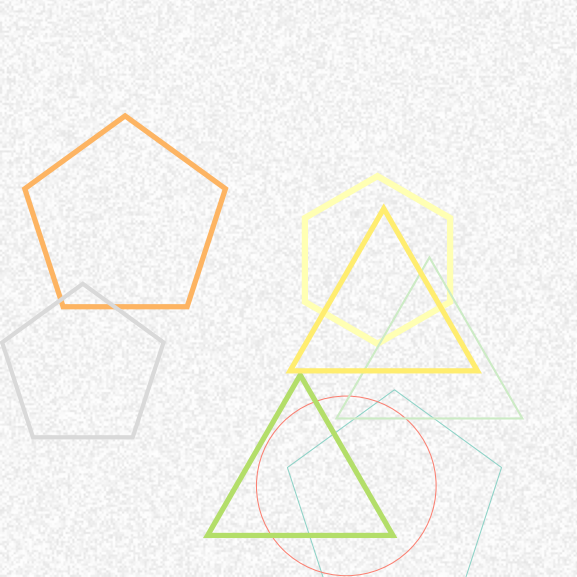[{"shape": "pentagon", "thickness": 0.5, "radius": 0.97, "center": [0.683, 0.129]}, {"shape": "hexagon", "thickness": 3, "radius": 0.73, "center": [0.654, 0.549]}, {"shape": "circle", "thickness": 0.5, "radius": 0.78, "center": [0.6, 0.158]}, {"shape": "pentagon", "thickness": 2.5, "radius": 0.91, "center": [0.217, 0.616]}, {"shape": "triangle", "thickness": 2.5, "radius": 0.93, "center": [0.52, 0.165]}, {"shape": "pentagon", "thickness": 2, "radius": 0.73, "center": [0.143, 0.361]}, {"shape": "triangle", "thickness": 1, "radius": 0.93, "center": [0.744, 0.367]}, {"shape": "triangle", "thickness": 2.5, "radius": 0.94, "center": [0.665, 0.451]}]